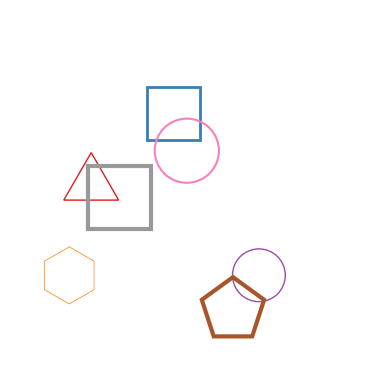[{"shape": "triangle", "thickness": 1, "radius": 0.41, "center": [0.237, 0.521]}, {"shape": "square", "thickness": 2, "radius": 0.34, "center": [0.451, 0.705]}, {"shape": "circle", "thickness": 1, "radius": 0.34, "center": [0.672, 0.285]}, {"shape": "hexagon", "thickness": 0.5, "radius": 0.37, "center": [0.18, 0.285]}, {"shape": "pentagon", "thickness": 3, "radius": 0.43, "center": [0.605, 0.195]}, {"shape": "circle", "thickness": 1.5, "radius": 0.42, "center": [0.485, 0.609]}, {"shape": "square", "thickness": 3, "radius": 0.41, "center": [0.31, 0.487]}]